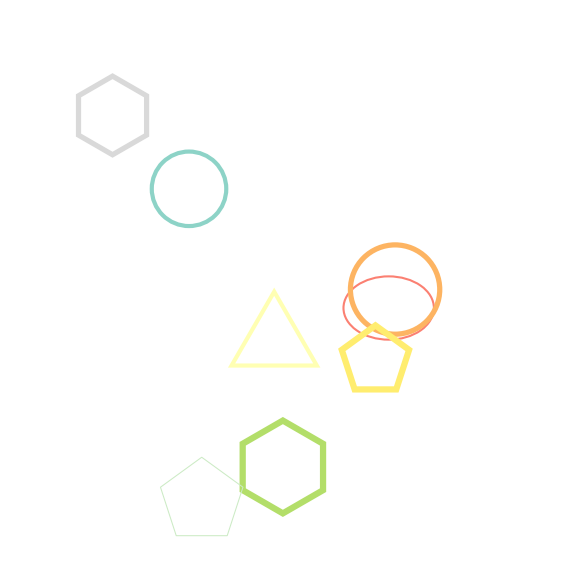[{"shape": "circle", "thickness": 2, "radius": 0.32, "center": [0.327, 0.672]}, {"shape": "triangle", "thickness": 2, "radius": 0.43, "center": [0.475, 0.409]}, {"shape": "oval", "thickness": 1, "radius": 0.39, "center": [0.673, 0.466]}, {"shape": "circle", "thickness": 2.5, "radius": 0.39, "center": [0.684, 0.498]}, {"shape": "hexagon", "thickness": 3, "radius": 0.4, "center": [0.49, 0.191]}, {"shape": "hexagon", "thickness": 2.5, "radius": 0.34, "center": [0.195, 0.799]}, {"shape": "pentagon", "thickness": 0.5, "radius": 0.38, "center": [0.349, 0.132]}, {"shape": "pentagon", "thickness": 3, "radius": 0.31, "center": [0.65, 0.374]}]